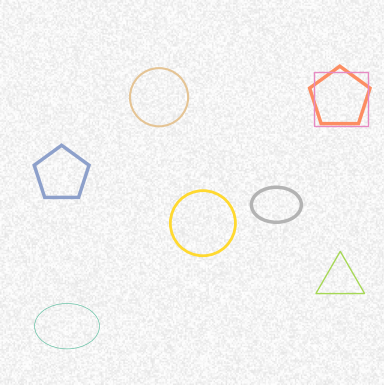[{"shape": "oval", "thickness": 0.5, "radius": 0.42, "center": [0.174, 0.153]}, {"shape": "pentagon", "thickness": 2.5, "radius": 0.41, "center": [0.883, 0.746]}, {"shape": "pentagon", "thickness": 2.5, "radius": 0.37, "center": [0.16, 0.548]}, {"shape": "square", "thickness": 1, "radius": 0.35, "center": [0.886, 0.743]}, {"shape": "triangle", "thickness": 1, "radius": 0.37, "center": [0.884, 0.274]}, {"shape": "circle", "thickness": 2, "radius": 0.42, "center": [0.527, 0.42]}, {"shape": "circle", "thickness": 1.5, "radius": 0.38, "center": [0.413, 0.747]}, {"shape": "oval", "thickness": 2.5, "radius": 0.32, "center": [0.718, 0.468]}]